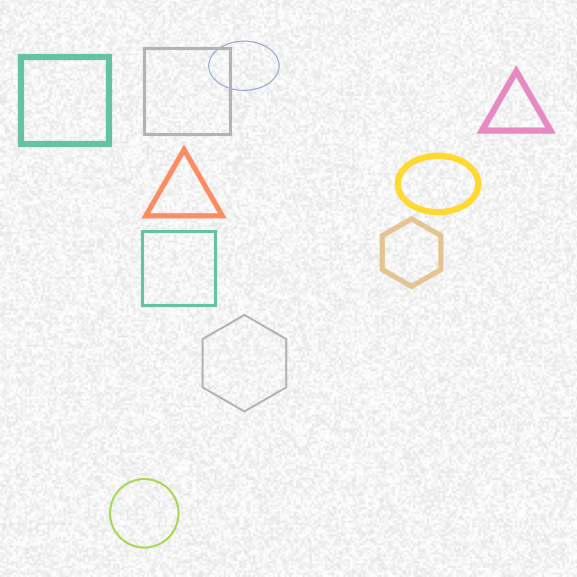[{"shape": "square", "thickness": 1.5, "radius": 0.32, "center": [0.31, 0.535]}, {"shape": "square", "thickness": 3, "radius": 0.38, "center": [0.113, 0.825]}, {"shape": "triangle", "thickness": 2.5, "radius": 0.38, "center": [0.319, 0.664]}, {"shape": "oval", "thickness": 0.5, "radius": 0.3, "center": [0.422, 0.885]}, {"shape": "triangle", "thickness": 3, "radius": 0.34, "center": [0.894, 0.807]}, {"shape": "circle", "thickness": 1, "radius": 0.3, "center": [0.25, 0.11]}, {"shape": "oval", "thickness": 3, "radius": 0.35, "center": [0.759, 0.681]}, {"shape": "hexagon", "thickness": 2.5, "radius": 0.29, "center": [0.713, 0.562]}, {"shape": "square", "thickness": 1.5, "radius": 0.37, "center": [0.323, 0.841]}, {"shape": "hexagon", "thickness": 1, "radius": 0.42, "center": [0.423, 0.37]}]